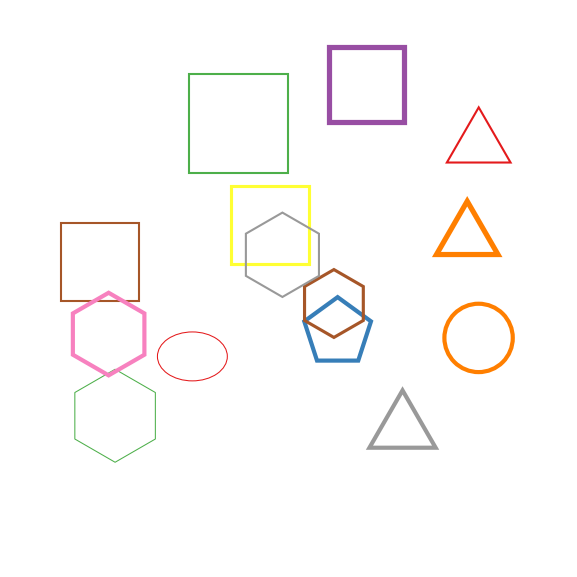[{"shape": "triangle", "thickness": 1, "radius": 0.32, "center": [0.829, 0.75]}, {"shape": "oval", "thickness": 0.5, "radius": 0.3, "center": [0.333, 0.382]}, {"shape": "pentagon", "thickness": 2, "radius": 0.3, "center": [0.585, 0.424]}, {"shape": "square", "thickness": 1, "radius": 0.43, "center": [0.413, 0.785]}, {"shape": "hexagon", "thickness": 0.5, "radius": 0.4, "center": [0.199, 0.279]}, {"shape": "square", "thickness": 2.5, "radius": 0.32, "center": [0.634, 0.853]}, {"shape": "circle", "thickness": 2, "radius": 0.3, "center": [0.829, 0.414]}, {"shape": "triangle", "thickness": 2.5, "radius": 0.31, "center": [0.809, 0.589]}, {"shape": "square", "thickness": 1.5, "radius": 0.34, "center": [0.468, 0.609]}, {"shape": "square", "thickness": 1, "radius": 0.34, "center": [0.174, 0.545]}, {"shape": "hexagon", "thickness": 1.5, "radius": 0.29, "center": [0.578, 0.474]}, {"shape": "hexagon", "thickness": 2, "radius": 0.36, "center": [0.188, 0.421]}, {"shape": "triangle", "thickness": 2, "radius": 0.33, "center": [0.697, 0.257]}, {"shape": "hexagon", "thickness": 1, "radius": 0.37, "center": [0.489, 0.558]}]